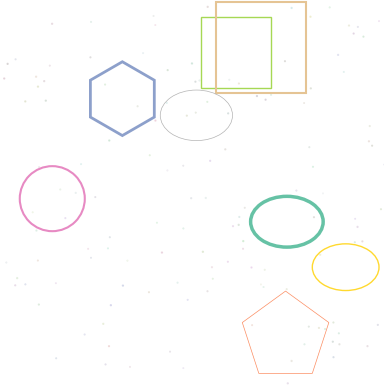[{"shape": "oval", "thickness": 2.5, "radius": 0.47, "center": [0.745, 0.424]}, {"shape": "pentagon", "thickness": 0.5, "radius": 0.59, "center": [0.742, 0.126]}, {"shape": "hexagon", "thickness": 2, "radius": 0.48, "center": [0.318, 0.744]}, {"shape": "circle", "thickness": 1.5, "radius": 0.42, "center": [0.136, 0.484]}, {"shape": "square", "thickness": 1, "radius": 0.46, "center": [0.613, 0.864]}, {"shape": "oval", "thickness": 1, "radius": 0.43, "center": [0.898, 0.306]}, {"shape": "square", "thickness": 1.5, "radius": 0.58, "center": [0.678, 0.877]}, {"shape": "oval", "thickness": 0.5, "radius": 0.47, "center": [0.51, 0.7]}]